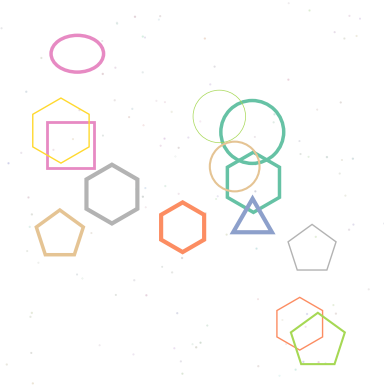[{"shape": "circle", "thickness": 2.5, "radius": 0.41, "center": [0.655, 0.657]}, {"shape": "hexagon", "thickness": 2.5, "radius": 0.39, "center": [0.658, 0.527]}, {"shape": "hexagon", "thickness": 3, "radius": 0.32, "center": [0.474, 0.41]}, {"shape": "hexagon", "thickness": 1, "radius": 0.34, "center": [0.779, 0.159]}, {"shape": "triangle", "thickness": 3, "radius": 0.29, "center": [0.656, 0.426]}, {"shape": "square", "thickness": 2, "radius": 0.3, "center": [0.182, 0.623]}, {"shape": "oval", "thickness": 2.5, "radius": 0.34, "center": [0.201, 0.86]}, {"shape": "pentagon", "thickness": 1.5, "radius": 0.37, "center": [0.826, 0.114]}, {"shape": "circle", "thickness": 0.5, "radius": 0.34, "center": [0.57, 0.698]}, {"shape": "hexagon", "thickness": 1, "radius": 0.42, "center": [0.158, 0.661]}, {"shape": "circle", "thickness": 1.5, "radius": 0.32, "center": [0.61, 0.567]}, {"shape": "pentagon", "thickness": 2.5, "radius": 0.32, "center": [0.155, 0.39]}, {"shape": "hexagon", "thickness": 3, "radius": 0.38, "center": [0.291, 0.496]}, {"shape": "pentagon", "thickness": 1, "radius": 0.33, "center": [0.811, 0.352]}]